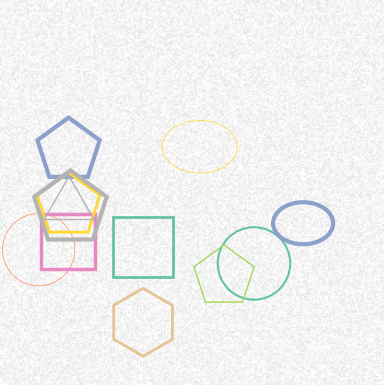[{"shape": "circle", "thickness": 1.5, "radius": 0.47, "center": [0.66, 0.316]}, {"shape": "square", "thickness": 2, "radius": 0.39, "center": [0.371, 0.359]}, {"shape": "circle", "thickness": 0.5, "radius": 0.47, "center": [0.101, 0.351]}, {"shape": "oval", "thickness": 3, "radius": 0.39, "center": [0.787, 0.42]}, {"shape": "pentagon", "thickness": 3, "radius": 0.43, "center": [0.178, 0.61]}, {"shape": "square", "thickness": 2.5, "radius": 0.35, "center": [0.176, 0.373]}, {"shape": "pentagon", "thickness": 1, "radius": 0.41, "center": [0.582, 0.282]}, {"shape": "oval", "thickness": 0.5, "radius": 0.49, "center": [0.519, 0.619]}, {"shape": "pentagon", "thickness": 2, "radius": 0.43, "center": [0.178, 0.466]}, {"shape": "hexagon", "thickness": 2, "radius": 0.44, "center": [0.372, 0.163]}, {"shape": "triangle", "thickness": 1, "radius": 0.37, "center": [0.179, 0.467]}, {"shape": "pentagon", "thickness": 3, "radius": 0.5, "center": [0.183, 0.458]}]